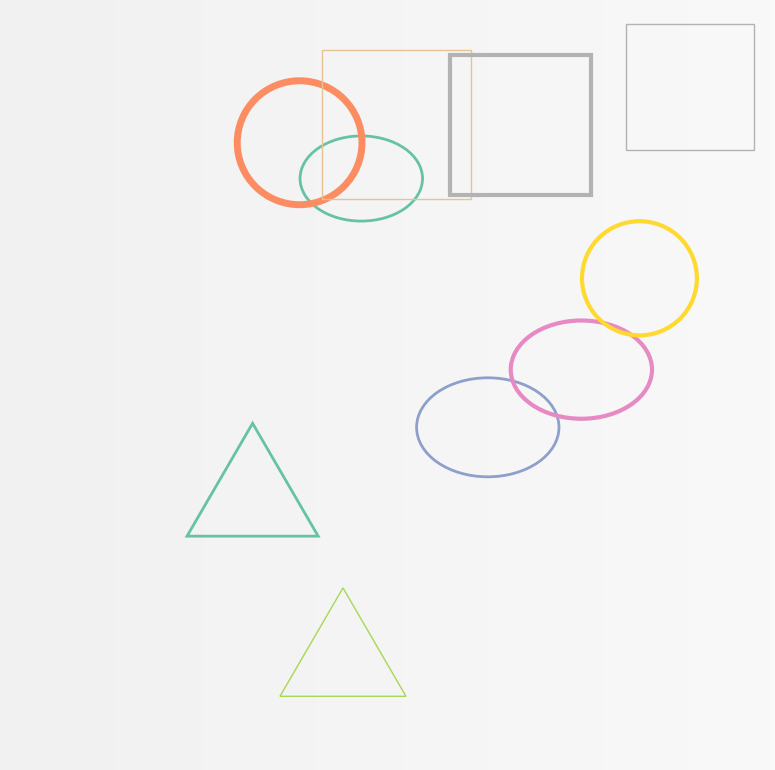[{"shape": "oval", "thickness": 1, "radius": 0.4, "center": [0.466, 0.768]}, {"shape": "triangle", "thickness": 1, "radius": 0.49, "center": [0.326, 0.353]}, {"shape": "circle", "thickness": 2.5, "radius": 0.4, "center": [0.387, 0.815]}, {"shape": "oval", "thickness": 1, "radius": 0.46, "center": [0.629, 0.445]}, {"shape": "oval", "thickness": 1.5, "radius": 0.46, "center": [0.75, 0.52]}, {"shape": "triangle", "thickness": 0.5, "radius": 0.47, "center": [0.443, 0.143]}, {"shape": "circle", "thickness": 1.5, "radius": 0.37, "center": [0.825, 0.639]}, {"shape": "square", "thickness": 0.5, "radius": 0.48, "center": [0.512, 0.838]}, {"shape": "square", "thickness": 1.5, "radius": 0.46, "center": [0.672, 0.837]}, {"shape": "square", "thickness": 0.5, "radius": 0.41, "center": [0.89, 0.887]}]